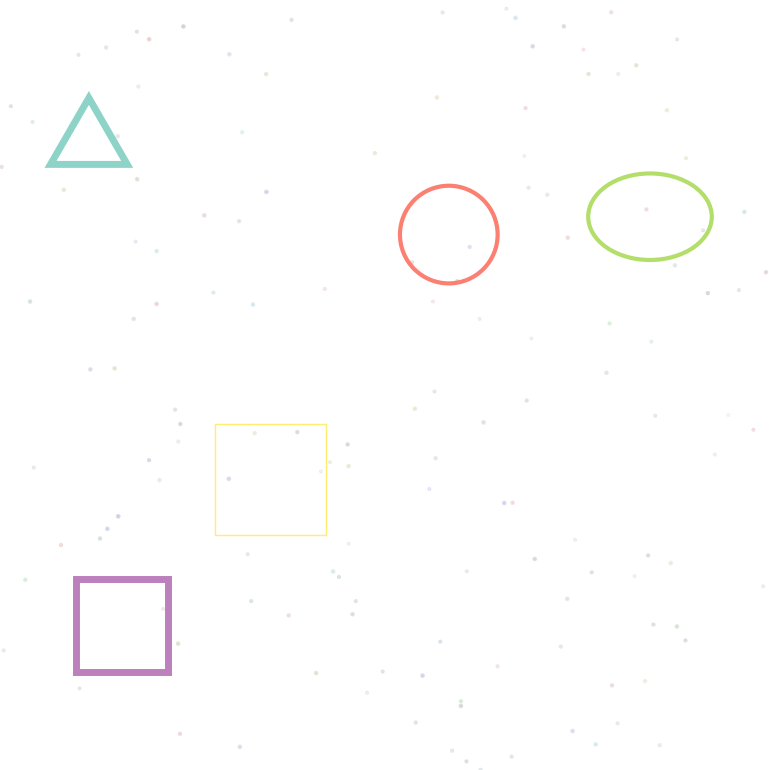[{"shape": "triangle", "thickness": 2.5, "radius": 0.29, "center": [0.115, 0.815]}, {"shape": "circle", "thickness": 1.5, "radius": 0.32, "center": [0.583, 0.695]}, {"shape": "oval", "thickness": 1.5, "radius": 0.4, "center": [0.844, 0.719]}, {"shape": "square", "thickness": 2.5, "radius": 0.3, "center": [0.158, 0.188]}, {"shape": "square", "thickness": 0.5, "radius": 0.36, "center": [0.351, 0.377]}]